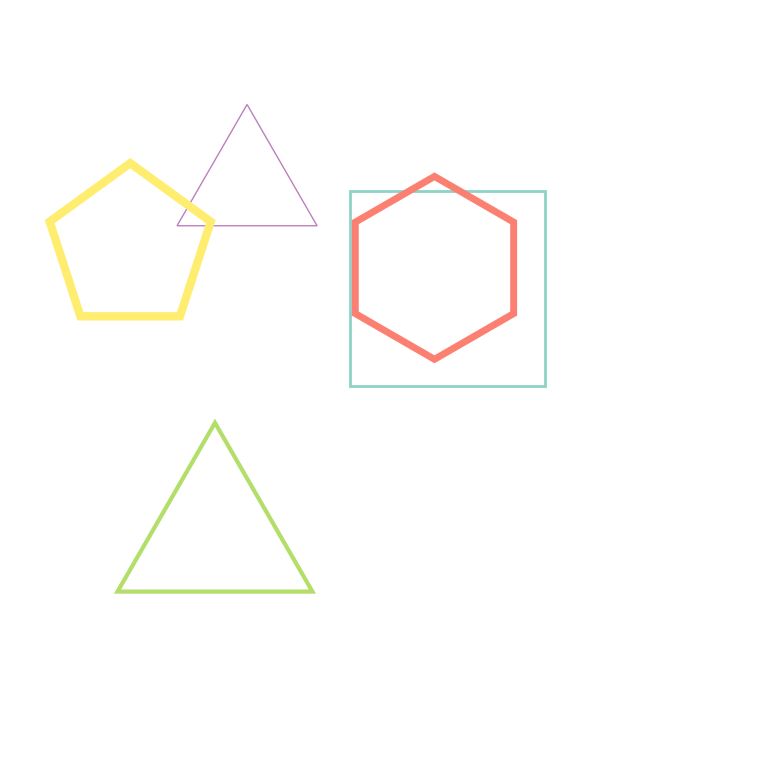[{"shape": "square", "thickness": 1, "radius": 0.63, "center": [0.581, 0.625]}, {"shape": "hexagon", "thickness": 2.5, "radius": 0.59, "center": [0.564, 0.652]}, {"shape": "triangle", "thickness": 1.5, "radius": 0.73, "center": [0.279, 0.305]}, {"shape": "triangle", "thickness": 0.5, "radius": 0.52, "center": [0.321, 0.759]}, {"shape": "pentagon", "thickness": 3, "radius": 0.55, "center": [0.169, 0.678]}]